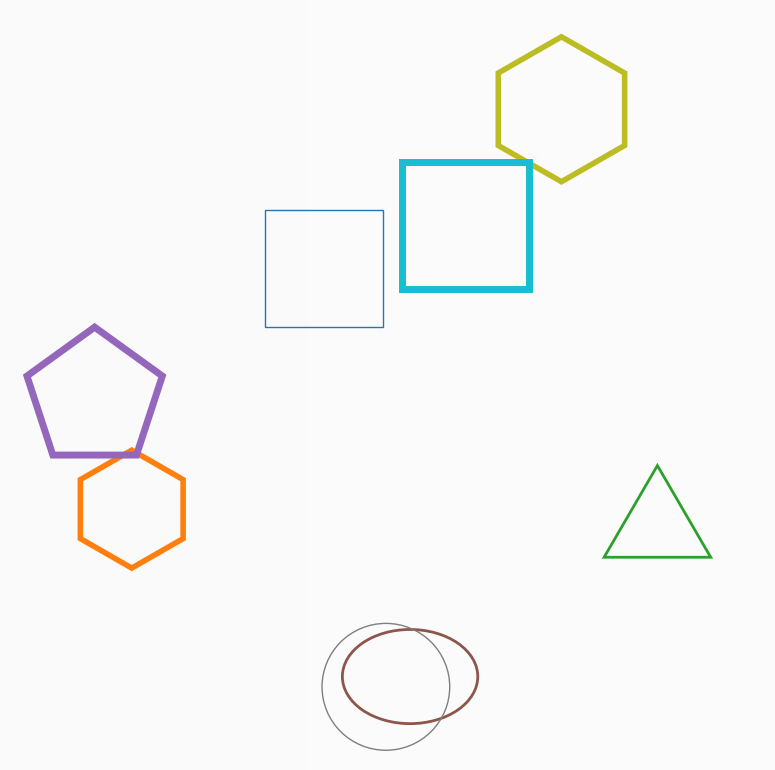[{"shape": "square", "thickness": 0.5, "radius": 0.38, "center": [0.419, 0.651]}, {"shape": "hexagon", "thickness": 2, "radius": 0.38, "center": [0.17, 0.339]}, {"shape": "triangle", "thickness": 1, "radius": 0.4, "center": [0.848, 0.316]}, {"shape": "pentagon", "thickness": 2.5, "radius": 0.46, "center": [0.122, 0.483]}, {"shape": "oval", "thickness": 1, "radius": 0.44, "center": [0.529, 0.121]}, {"shape": "circle", "thickness": 0.5, "radius": 0.41, "center": [0.498, 0.108]}, {"shape": "hexagon", "thickness": 2, "radius": 0.47, "center": [0.724, 0.858]}, {"shape": "square", "thickness": 2.5, "radius": 0.41, "center": [0.601, 0.707]}]